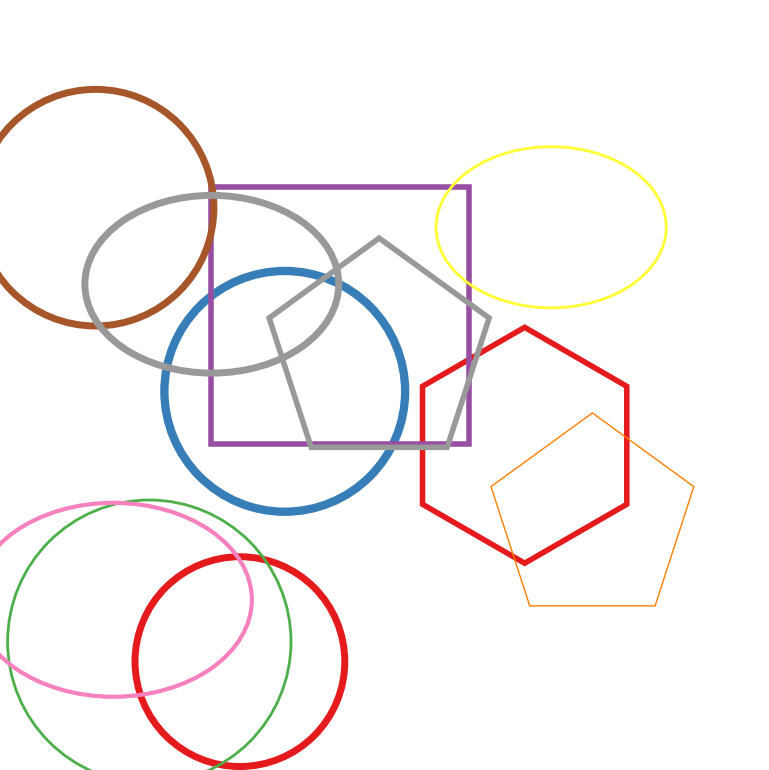[{"shape": "hexagon", "thickness": 2, "radius": 0.77, "center": [0.681, 0.422]}, {"shape": "circle", "thickness": 2.5, "radius": 0.68, "center": [0.312, 0.141]}, {"shape": "circle", "thickness": 3, "radius": 0.78, "center": [0.37, 0.492]}, {"shape": "circle", "thickness": 1, "radius": 0.92, "center": [0.194, 0.167]}, {"shape": "square", "thickness": 2, "radius": 0.84, "center": [0.442, 0.59]}, {"shape": "pentagon", "thickness": 0.5, "radius": 0.69, "center": [0.769, 0.325]}, {"shape": "oval", "thickness": 1, "radius": 0.75, "center": [0.716, 0.705]}, {"shape": "circle", "thickness": 2.5, "radius": 0.77, "center": [0.124, 0.73]}, {"shape": "oval", "thickness": 1.5, "radius": 0.9, "center": [0.147, 0.221]}, {"shape": "oval", "thickness": 2.5, "radius": 0.82, "center": [0.275, 0.631]}, {"shape": "pentagon", "thickness": 2, "radius": 0.75, "center": [0.492, 0.541]}]